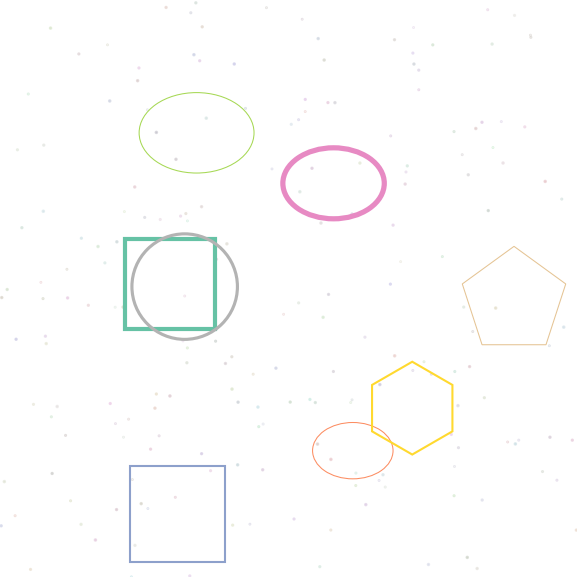[{"shape": "square", "thickness": 2, "radius": 0.39, "center": [0.294, 0.508]}, {"shape": "oval", "thickness": 0.5, "radius": 0.35, "center": [0.611, 0.219]}, {"shape": "square", "thickness": 1, "radius": 0.41, "center": [0.307, 0.109]}, {"shape": "oval", "thickness": 2.5, "radius": 0.44, "center": [0.578, 0.682]}, {"shape": "oval", "thickness": 0.5, "radius": 0.5, "center": [0.34, 0.769]}, {"shape": "hexagon", "thickness": 1, "radius": 0.4, "center": [0.714, 0.292]}, {"shape": "pentagon", "thickness": 0.5, "radius": 0.47, "center": [0.89, 0.478]}, {"shape": "circle", "thickness": 1.5, "radius": 0.46, "center": [0.32, 0.503]}]